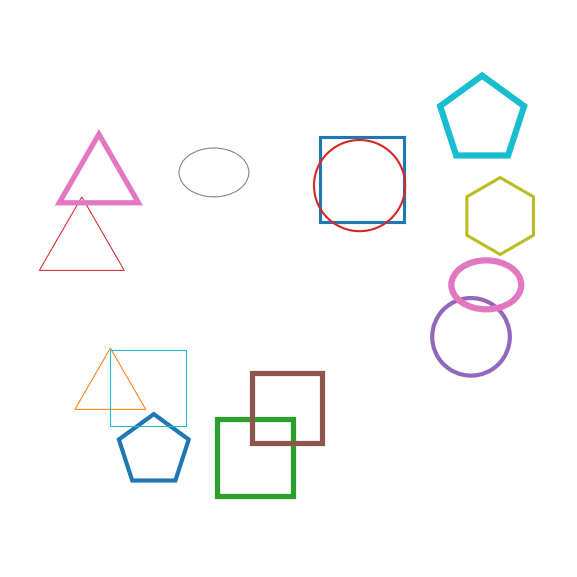[{"shape": "square", "thickness": 1.5, "radius": 0.37, "center": [0.627, 0.688]}, {"shape": "pentagon", "thickness": 2, "radius": 0.32, "center": [0.266, 0.218]}, {"shape": "triangle", "thickness": 0.5, "radius": 0.35, "center": [0.191, 0.326]}, {"shape": "square", "thickness": 2.5, "radius": 0.33, "center": [0.442, 0.207]}, {"shape": "triangle", "thickness": 0.5, "radius": 0.42, "center": [0.142, 0.573]}, {"shape": "circle", "thickness": 1, "radius": 0.39, "center": [0.623, 0.678]}, {"shape": "circle", "thickness": 2, "radius": 0.34, "center": [0.816, 0.416]}, {"shape": "square", "thickness": 2.5, "radius": 0.3, "center": [0.496, 0.292]}, {"shape": "triangle", "thickness": 2.5, "radius": 0.4, "center": [0.171, 0.688]}, {"shape": "oval", "thickness": 3, "radius": 0.3, "center": [0.842, 0.506]}, {"shape": "oval", "thickness": 0.5, "radius": 0.3, "center": [0.37, 0.701]}, {"shape": "hexagon", "thickness": 1.5, "radius": 0.33, "center": [0.866, 0.625]}, {"shape": "pentagon", "thickness": 3, "radius": 0.38, "center": [0.835, 0.792]}, {"shape": "square", "thickness": 0.5, "radius": 0.33, "center": [0.256, 0.327]}]